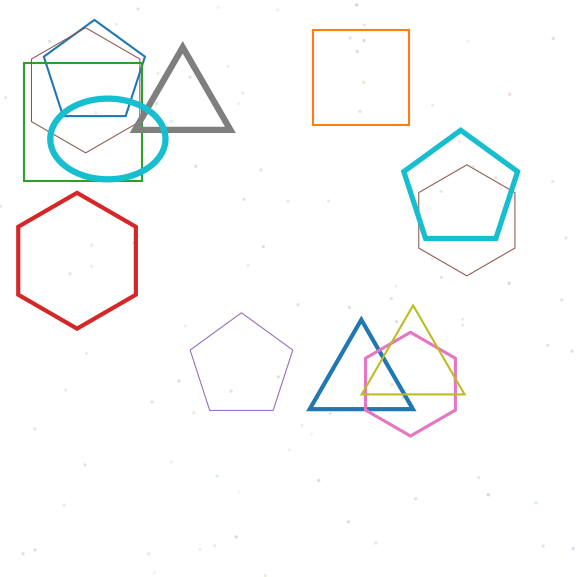[{"shape": "pentagon", "thickness": 1, "radius": 0.46, "center": [0.163, 0.873]}, {"shape": "triangle", "thickness": 2, "radius": 0.52, "center": [0.626, 0.342]}, {"shape": "square", "thickness": 1, "radius": 0.41, "center": [0.625, 0.864]}, {"shape": "square", "thickness": 1, "radius": 0.51, "center": [0.144, 0.788]}, {"shape": "hexagon", "thickness": 2, "radius": 0.59, "center": [0.133, 0.548]}, {"shape": "pentagon", "thickness": 0.5, "radius": 0.47, "center": [0.418, 0.364]}, {"shape": "hexagon", "thickness": 0.5, "radius": 0.54, "center": [0.148, 0.843]}, {"shape": "hexagon", "thickness": 0.5, "radius": 0.48, "center": [0.808, 0.618]}, {"shape": "hexagon", "thickness": 1.5, "radius": 0.45, "center": [0.711, 0.334]}, {"shape": "triangle", "thickness": 3, "radius": 0.48, "center": [0.316, 0.822]}, {"shape": "triangle", "thickness": 1, "radius": 0.51, "center": [0.715, 0.368]}, {"shape": "oval", "thickness": 3, "radius": 0.5, "center": [0.187, 0.759]}, {"shape": "pentagon", "thickness": 2.5, "radius": 0.52, "center": [0.798, 0.67]}]